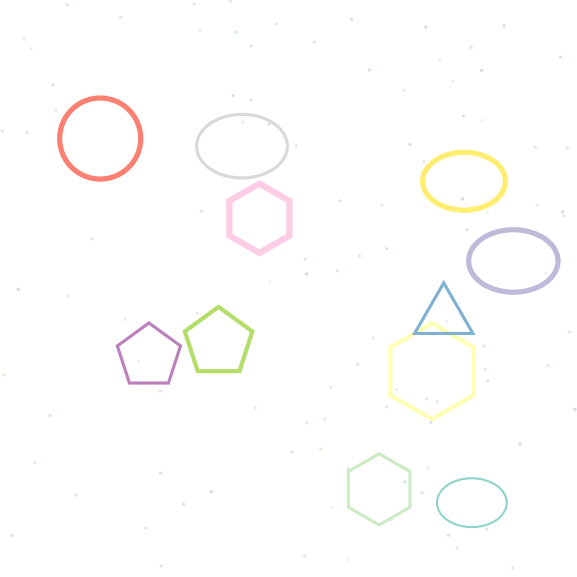[{"shape": "oval", "thickness": 1, "radius": 0.3, "center": [0.817, 0.129]}, {"shape": "hexagon", "thickness": 2, "radius": 0.42, "center": [0.748, 0.356]}, {"shape": "oval", "thickness": 2.5, "radius": 0.39, "center": [0.889, 0.547]}, {"shape": "circle", "thickness": 2.5, "radius": 0.35, "center": [0.173, 0.759]}, {"shape": "triangle", "thickness": 1.5, "radius": 0.29, "center": [0.768, 0.451]}, {"shape": "pentagon", "thickness": 2, "radius": 0.31, "center": [0.379, 0.406]}, {"shape": "hexagon", "thickness": 3, "radius": 0.3, "center": [0.449, 0.621]}, {"shape": "oval", "thickness": 1.5, "radius": 0.39, "center": [0.419, 0.746]}, {"shape": "pentagon", "thickness": 1.5, "radius": 0.29, "center": [0.258, 0.382]}, {"shape": "hexagon", "thickness": 1.5, "radius": 0.31, "center": [0.657, 0.152]}, {"shape": "oval", "thickness": 2.5, "radius": 0.36, "center": [0.804, 0.685]}]